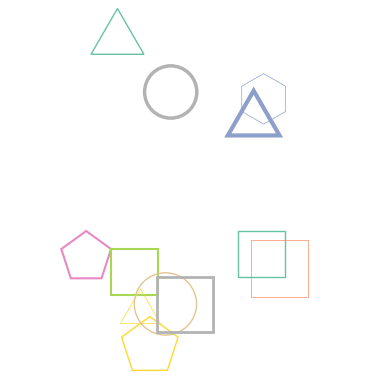[{"shape": "square", "thickness": 1, "radius": 0.3, "center": [0.679, 0.341]}, {"shape": "triangle", "thickness": 1, "radius": 0.4, "center": [0.305, 0.899]}, {"shape": "square", "thickness": 0.5, "radius": 0.37, "center": [0.727, 0.303]}, {"shape": "triangle", "thickness": 3, "radius": 0.39, "center": [0.659, 0.687]}, {"shape": "hexagon", "thickness": 0.5, "radius": 0.33, "center": [0.685, 0.743]}, {"shape": "pentagon", "thickness": 1.5, "radius": 0.34, "center": [0.224, 0.332]}, {"shape": "square", "thickness": 1.5, "radius": 0.3, "center": [0.349, 0.294]}, {"shape": "pentagon", "thickness": 1, "radius": 0.39, "center": [0.389, 0.1]}, {"shape": "triangle", "thickness": 0.5, "radius": 0.3, "center": [0.365, 0.189]}, {"shape": "circle", "thickness": 1, "radius": 0.4, "center": [0.43, 0.211]}, {"shape": "square", "thickness": 2, "radius": 0.36, "center": [0.48, 0.209]}, {"shape": "circle", "thickness": 2.5, "radius": 0.34, "center": [0.443, 0.761]}]